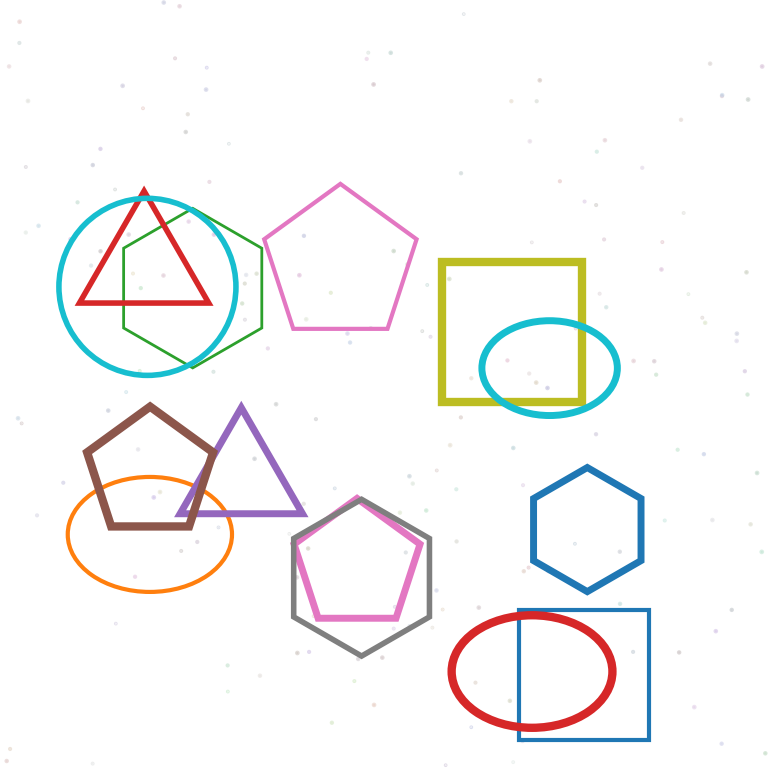[{"shape": "square", "thickness": 1.5, "radius": 0.42, "center": [0.759, 0.123]}, {"shape": "hexagon", "thickness": 2.5, "radius": 0.4, "center": [0.763, 0.312]}, {"shape": "oval", "thickness": 1.5, "radius": 0.53, "center": [0.195, 0.306]}, {"shape": "hexagon", "thickness": 1, "radius": 0.52, "center": [0.25, 0.626]}, {"shape": "oval", "thickness": 3, "radius": 0.52, "center": [0.691, 0.128]}, {"shape": "triangle", "thickness": 2, "radius": 0.48, "center": [0.187, 0.655]}, {"shape": "triangle", "thickness": 2.5, "radius": 0.46, "center": [0.313, 0.379]}, {"shape": "pentagon", "thickness": 3, "radius": 0.43, "center": [0.195, 0.386]}, {"shape": "pentagon", "thickness": 2.5, "radius": 0.43, "center": [0.464, 0.267]}, {"shape": "pentagon", "thickness": 1.5, "radius": 0.52, "center": [0.442, 0.657]}, {"shape": "hexagon", "thickness": 2, "radius": 0.51, "center": [0.47, 0.25]}, {"shape": "square", "thickness": 3, "radius": 0.46, "center": [0.665, 0.569]}, {"shape": "circle", "thickness": 2, "radius": 0.57, "center": [0.191, 0.627]}, {"shape": "oval", "thickness": 2.5, "radius": 0.44, "center": [0.714, 0.522]}]